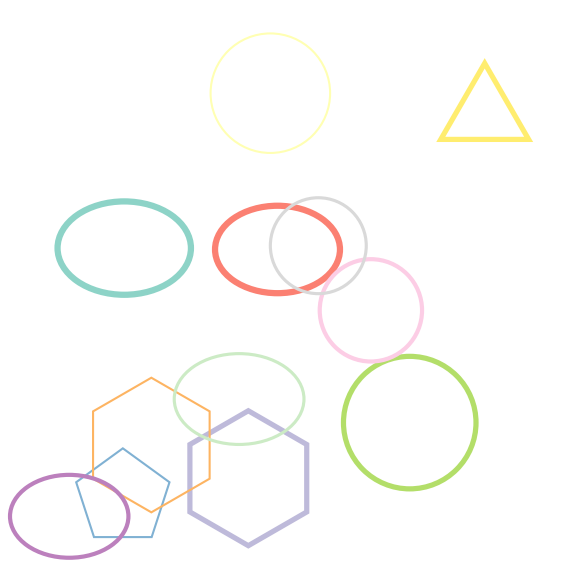[{"shape": "oval", "thickness": 3, "radius": 0.58, "center": [0.215, 0.57]}, {"shape": "circle", "thickness": 1, "radius": 0.52, "center": [0.468, 0.838]}, {"shape": "hexagon", "thickness": 2.5, "radius": 0.58, "center": [0.43, 0.171]}, {"shape": "oval", "thickness": 3, "radius": 0.54, "center": [0.481, 0.567]}, {"shape": "pentagon", "thickness": 1, "radius": 0.42, "center": [0.213, 0.138]}, {"shape": "hexagon", "thickness": 1, "radius": 0.58, "center": [0.262, 0.229]}, {"shape": "circle", "thickness": 2.5, "radius": 0.57, "center": [0.71, 0.267]}, {"shape": "circle", "thickness": 2, "radius": 0.44, "center": [0.642, 0.462]}, {"shape": "circle", "thickness": 1.5, "radius": 0.42, "center": [0.551, 0.574]}, {"shape": "oval", "thickness": 2, "radius": 0.51, "center": [0.12, 0.105]}, {"shape": "oval", "thickness": 1.5, "radius": 0.56, "center": [0.414, 0.308]}, {"shape": "triangle", "thickness": 2.5, "radius": 0.44, "center": [0.839, 0.802]}]